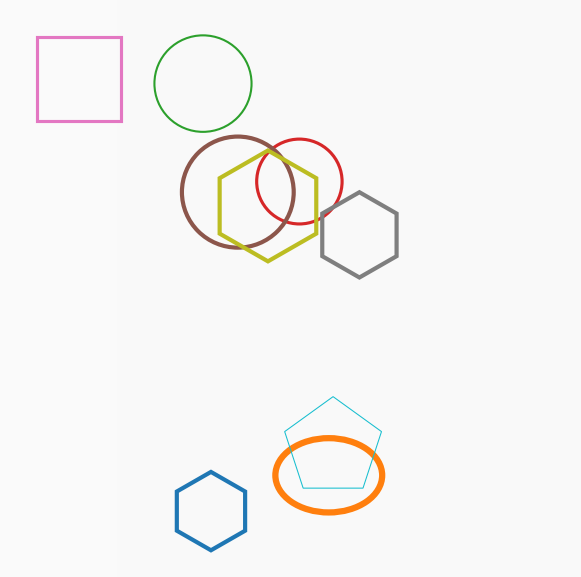[{"shape": "hexagon", "thickness": 2, "radius": 0.34, "center": [0.363, 0.114]}, {"shape": "oval", "thickness": 3, "radius": 0.46, "center": [0.566, 0.176]}, {"shape": "circle", "thickness": 1, "radius": 0.42, "center": [0.349, 0.854]}, {"shape": "circle", "thickness": 1.5, "radius": 0.37, "center": [0.515, 0.685]}, {"shape": "circle", "thickness": 2, "radius": 0.48, "center": [0.409, 0.666]}, {"shape": "square", "thickness": 1.5, "radius": 0.36, "center": [0.135, 0.863]}, {"shape": "hexagon", "thickness": 2, "radius": 0.37, "center": [0.618, 0.592]}, {"shape": "hexagon", "thickness": 2, "radius": 0.48, "center": [0.461, 0.643]}, {"shape": "pentagon", "thickness": 0.5, "radius": 0.44, "center": [0.573, 0.225]}]